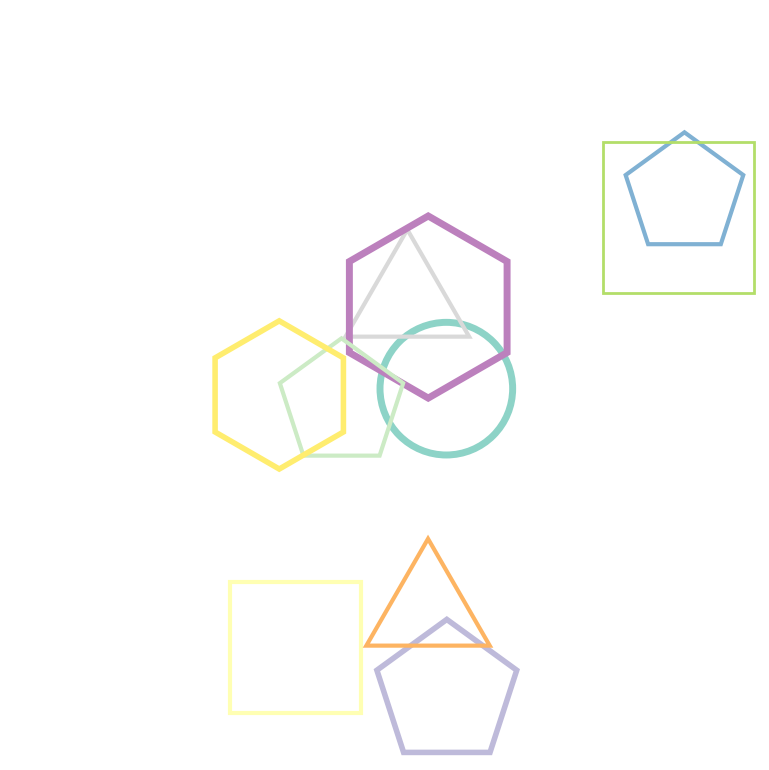[{"shape": "circle", "thickness": 2.5, "radius": 0.43, "center": [0.58, 0.495]}, {"shape": "square", "thickness": 1.5, "radius": 0.43, "center": [0.384, 0.159]}, {"shape": "pentagon", "thickness": 2, "radius": 0.48, "center": [0.58, 0.1]}, {"shape": "pentagon", "thickness": 1.5, "radius": 0.4, "center": [0.889, 0.748]}, {"shape": "triangle", "thickness": 1.5, "radius": 0.46, "center": [0.556, 0.208]}, {"shape": "square", "thickness": 1, "radius": 0.49, "center": [0.881, 0.717]}, {"shape": "triangle", "thickness": 1.5, "radius": 0.46, "center": [0.529, 0.609]}, {"shape": "hexagon", "thickness": 2.5, "radius": 0.59, "center": [0.556, 0.601]}, {"shape": "pentagon", "thickness": 1.5, "radius": 0.42, "center": [0.444, 0.476]}, {"shape": "hexagon", "thickness": 2, "radius": 0.48, "center": [0.363, 0.487]}]